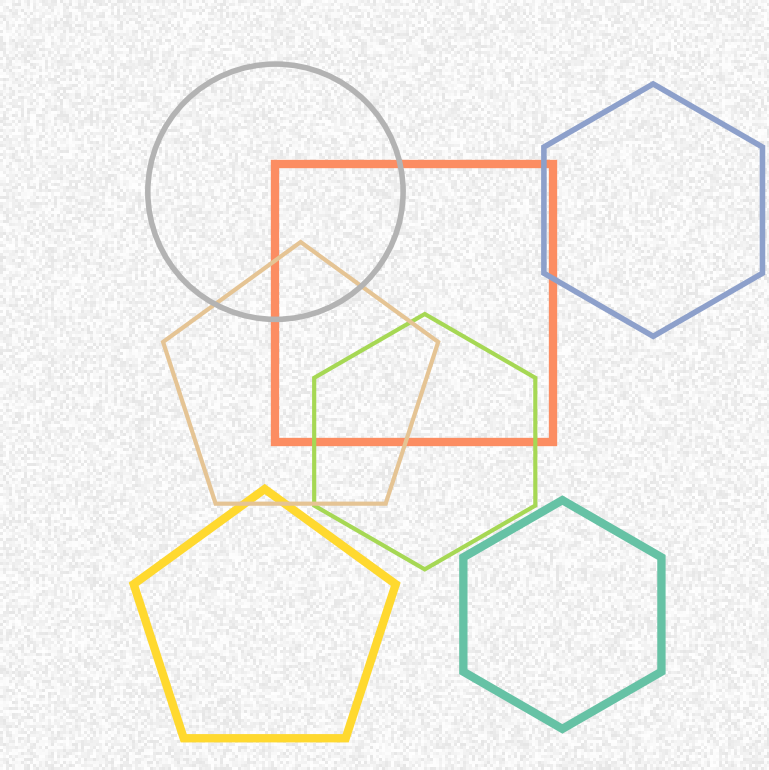[{"shape": "hexagon", "thickness": 3, "radius": 0.74, "center": [0.73, 0.202]}, {"shape": "square", "thickness": 3, "radius": 0.9, "center": [0.538, 0.606]}, {"shape": "hexagon", "thickness": 2, "radius": 0.82, "center": [0.848, 0.727]}, {"shape": "hexagon", "thickness": 1.5, "radius": 0.83, "center": [0.552, 0.426]}, {"shape": "pentagon", "thickness": 3, "radius": 0.89, "center": [0.344, 0.186]}, {"shape": "pentagon", "thickness": 1.5, "radius": 0.94, "center": [0.39, 0.498]}, {"shape": "circle", "thickness": 2, "radius": 0.83, "center": [0.358, 0.751]}]